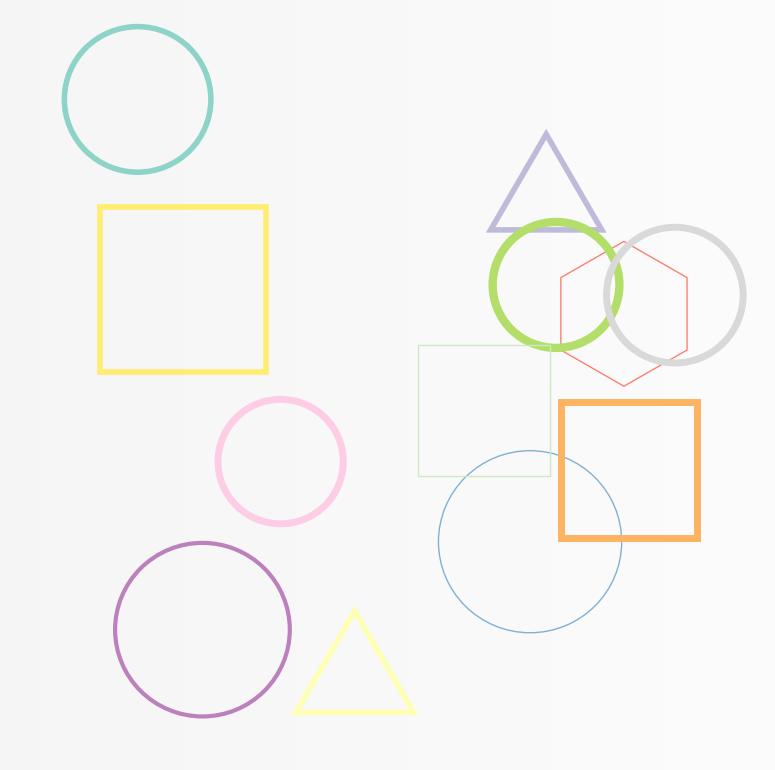[{"shape": "circle", "thickness": 2, "radius": 0.47, "center": [0.178, 0.871]}, {"shape": "triangle", "thickness": 2, "radius": 0.44, "center": [0.458, 0.119]}, {"shape": "triangle", "thickness": 2, "radius": 0.41, "center": [0.705, 0.743]}, {"shape": "hexagon", "thickness": 0.5, "radius": 0.47, "center": [0.805, 0.592]}, {"shape": "circle", "thickness": 0.5, "radius": 0.59, "center": [0.684, 0.296]}, {"shape": "square", "thickness": 2.5, "radius": 0.44, "center": [0.812, 0.39]}, {"shape": "circle", "thickness": 3, "radius": 0.41, "center": [0.717, 0.63]}, {"shape": "circle", "thickness": 2.5, "radius": 0.4, "center": [0.362, 0.401]}, {"shape": "circle", "thickness": 2.5, "radius": 0.44, "center": [0.871, 0.617]}, {"shape": "circle", "thickness": 1.5, "radius": 0.56, "center": [0.261, 0.182]}, {"shape": "square", "thickness": 0.5, "radius": 0.43, "center": [0.625, 0.466]}, {"shape": "square", "thickness": 2, "radius": 0.54, "center": [0.236, 0.623]}]